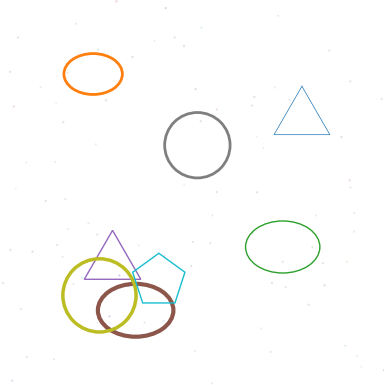[{"shape": "triangle", "thickness": 0.5, "radius": 0.42, "center": [0.784, 0.692]}, {"shape": "oval", "thickness": 2, "radius": 0.38, "center": [0.242, 0.808]}, {"shape": "oval", "thickness": 1, "radius": 0.48, "center": [0.734, 0.358]}, {"shape": "triangle", "thickness": 1, "radius": 0.42, "center": [0.292, 0.317]}, {"shape": "oval", "thickness": 3, "radius": 0.49, "center": [0.352, 0.194]}, {"shape": "circle", "thickness": 2, "radius": 0.42, "center": [0.513, 0.623]}, {"shape": "circle", "thickness": 2.5, "radius": 0.48, "center": [0.258, 0.233]}, {"shape": "pentagon", "thickness": 1, "radius": 0.36, "center": [0.412, 0.271]}]